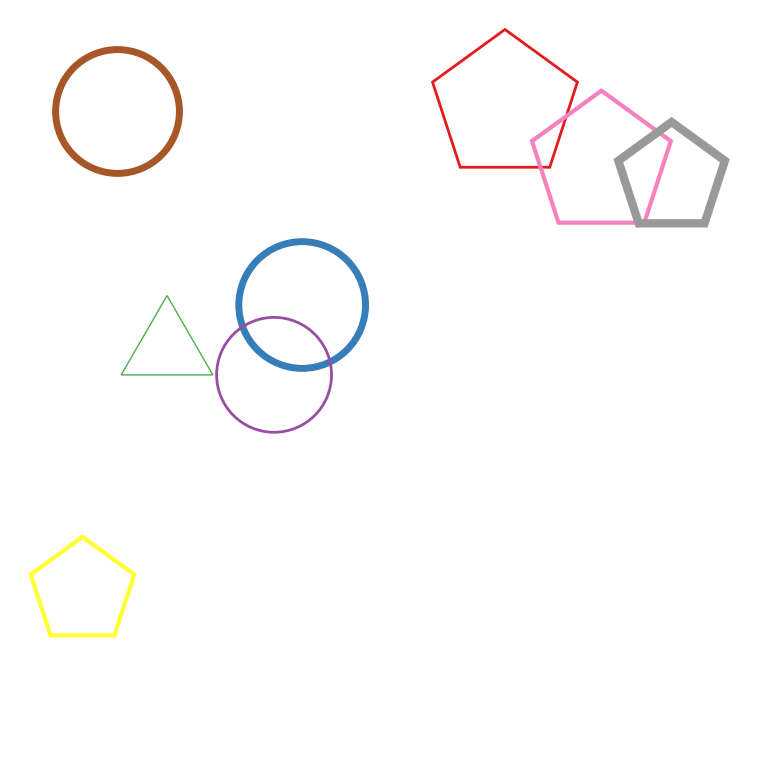[{"shape": "pentagon", "thickness": 1, "radius": 0.49, "center": [0.656, 0.863]}, {"shape": "circle", "thickness": 2.5, "radius": 0.41, "center": [0.392, 0.604]}, {"shape": "triangle", "thickness": 0.5, "radius": 0.34, "center": [0.217, 0.547]}, {"shape": "circle", "thickness": 1, "radius": 0.37, "center": [0.356, 0.513]}, {"shape": "pentagon", "thickness": 1.5, "radius": 0.35, "center": [0.107, 0.232]}, {"shape": "circle", "thickness": 2.5, "radius": 0.4, "center": [0.153, 0.855]}, {"shape": "pentagon", "thickness": 1.5, "radius": 0.47, "center": [0.781, 0.787]}, {"shape": "pentagon", "thickness": 3, "radius": 0.36, "center": [0.872, 0.769]}]